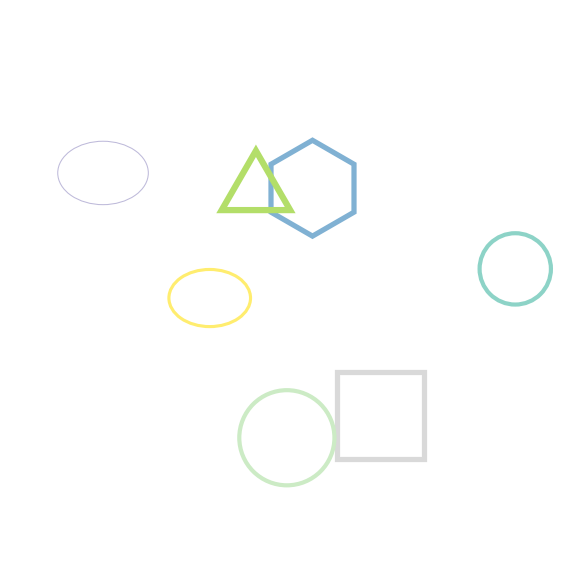[{"shape": "circle", "thickness": 2, "radius": 0.31, "center": [0.892, 0.534]}, {"shape": "oval", "thickness": 0.5, "radius": 0.39, "center": [0.178, 0.7]}, {"shape": "hexagon", "thickness": 2.5, "radius": 0.41, "center": [0.541, 0.673]}, {"shape": "triangle", "thickness": 3, "radius": 0.34, "center": [0.443, 0.67]}, {"shape": "square", "thickness": 2.5, "radius": 0.38, "center": [0.659, 0.28]}, {"shape": "circle", "thickness": 2, "radius": 0.41, "center": [0.497, 0.241]}, {"shape": "oval", "thickness": 1.5, "radius": 0.35, "center": [0.363, 0.483]}]